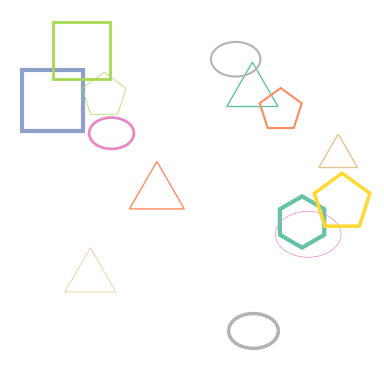[{"shape": "hexagon", "thickness": 3, "radius": 0.33, "center": [0.785, 0.423]}, {"shape": "triangle", "thickness": 1, "radius": 0.38, "center": [0.656, 0.762]}, {"shape": "triangle", "thickness": 1, "radius": 0.41, "center": [0.408, 0.498]}, {"shape": "pentagon", "thickness": 1.5, "radius": 0.29, "center": [0.729, 0.714]}, {"shape": "square", "thickness": 3, "radius": 0.4, "center": [0.136, 0.74]}, {"shape": "oval", "thickness": 2, "radius": 0.29, "center": [0.29, 0.654]}, {"shape": "oval", "thickness": 0.5, "radius": 0.43, "center": [0.801, 0.391]}, {"shape": "pentagon", "thickness": 0.5, "radius": 0.3, "center": [0.27, 0.752]}, {"shape": "square", "thickness": 2, "radius": 0.37, "center": [0.211, 0.869]}, {"shape": "pentagon", "thickness": 2.5, "radius": 0.38, "center": [0.889, 0.474]}, {"shape": "triangle", "thickness": 1, "radius": 0.29, "center": [0.878, 0.594]}, {"shape": "triangle", "thickness": 0.5, "radius": 0.38, "center": [0.235, 0.28]}, {"shape": "oval", "thickness": 1.5, "radius": 0.32, "center": [0.612, 0.846]}, {"shape": "oval", "thickness": 2.5, "radius": 0.32, "center": [0.658, 0.14]}]